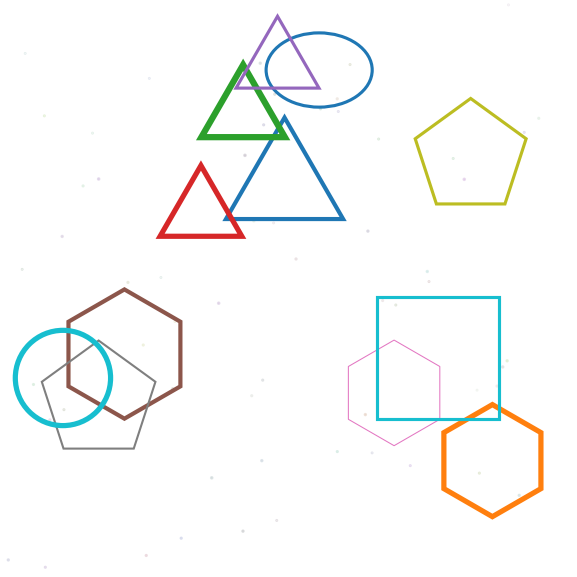[{"shape": "oval", "thickness": 1.5, "radius": 0.46, "center": [0.553, 0.878]}, {"shape": "triangle", "thickness": 2, "radius": 0.59, "center": [0.493, 0.678]}, {"shape": "hexagon", "thickness": 2.5, "radius": 0.49, "center": [0.853, 0.202]}, {"shape": "triangle", "thickness": 3, "radius": 0.42, "center": [0.421, 0.803]}, {"shape": "triangle", "thickness": 2.5, "radius": 0.41, "center": [0.348, 0.631]}, {"shape": "triangle", "thickness": 1.5, "radius": 0.41, "center": [0.481, 0.888]}, {"shape": "hexagon", "thickness": 2, "radius": 0.56, "center": [0.215, 0.386]}, {"shape": "hexagon", "thickness": 0.5, "radius": 0.46, "center": [0.682, 0.319]}, {"shape": "pentagon", "thickness": 1, "radius": 0.52, "center": [0.171, 0.306]}, {"shape": "pentagon", "thickness": 1.5, "radius": 0.5, "center": [0.815, 0.728]}, {"shape": "circle", "thickness": 2.5, "radius": 0.41, "center": [0.109, 0.345]}, {"shape": "square", "thickness": 1.5, "radius": 0.53, "center": [0.758, 0.379]}]